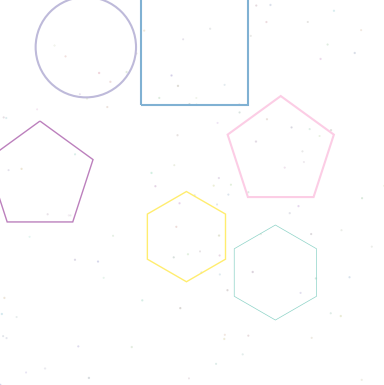[{"shape": "hexagon", "thickness": 0.5, "radius": 0.62, "center": [0.715, 0.292]}, {"shape": "circle", "thickness": 1.5, "radius": 0.65, "center": [0.223, 0.877]}, {"shape": "square", "thickness": 1.5, "radius": 0.7, "center": [0.506, 0.867]}, {"shape": "pentagon", "thickness": 1.5, "radius": 0.73, "center": [0.729, 0.605]}, {"shape": "pentagon", "thickness": 1, "radius": 0.72, "center": [0.104, 0.541]}, {"shape": "hexagon", "thickness": 1, "radius": 0.59, "center": [0.484, 0.385]}]